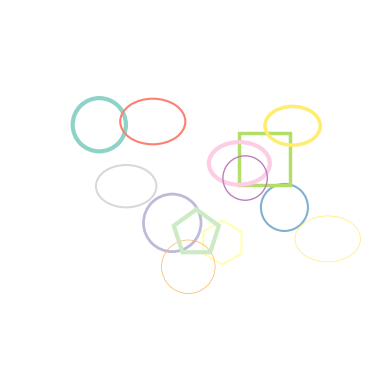[{"shape": "circle", "thickness": 3, "radius": 0.35, "center": [0.258, 0.676]}, {"shape": "hexagon", "thickness": 1.5, "radius": 0.29, "center": [0.578, 0.37]}, {"shape": "circle", "thickness": 2, "radius": 0.37, "center": [0.447, 0.421]}, {"shape": "oval", "thickness": 1.5, "radius": 0.42, "center": [0.397, 0.684]}, {"shape": "circle", "thickness": 1.5, "radius": 0.31, "center": [0.739, 0.461]}, {"shape": "circle", "thickness": 0.5, "radius": 0.35, "center": [0.489, 0.307]}, {"shape": "square", "thickness": 2.5, "radius": 0.33, "center": [0.687, 0.587]}, {"shape": "oval", "thickness": 3, "radius": 0.4, "center": [0.622, 0.576]}, {"shape": "oval", "thickness": 1.5, "radius": 0.39, "center": [0.328, 0.516]}, {"shape": "circle", "thickness": 1, "radius": 0.29, "center": [0.637, 0.538]}, {"shape": "pentagon", "thickness": 3, "radius": 0.31, "center": [0.51, 0.395]}, {"shape": "oval", "thickness": 2.5, "radius": 0.36, "center": [0.76, 0.673]}, {"shape": "oval", "thickness": 0.5, "radius": 0.43, "center": [0.851, 0.38]}]